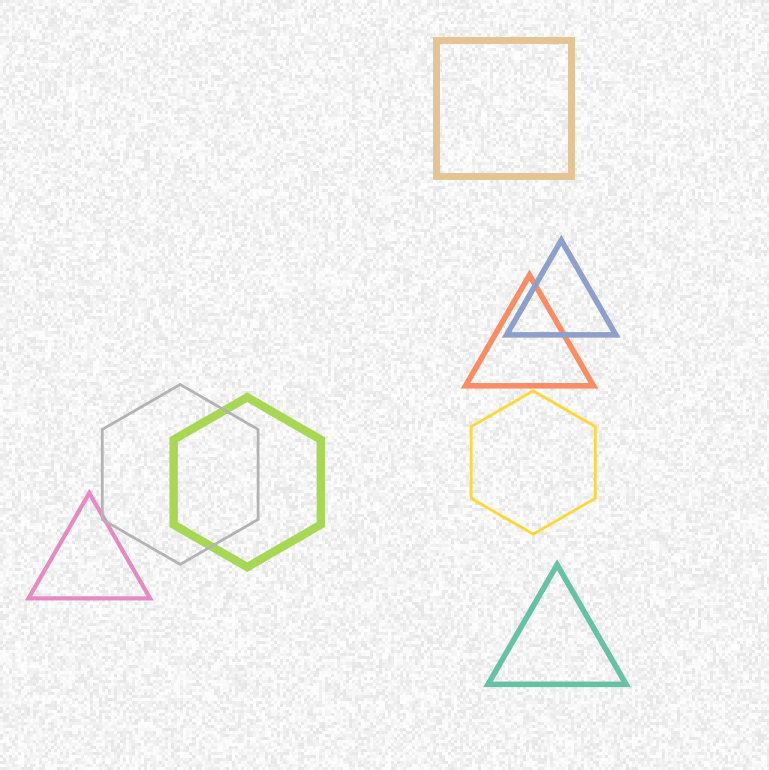[{"shape": "triangle", "thickness": 2, "radius": 0.52, "center": [0.723, 0.163]}, {"shape": "triangle", "thickness": 2, "radius": 0.48, "center": [0.688, 0.547]}, {"shape": "triangle", "thickness": 2, "radius": 0.41, "center": [0.729, 0.606]}, {"shape": "triangle", "thickness": 1.5, "radius": 0.46, "center": [0.116, 0.269]}, {"shape": "hexagon", "thickness": 3, "radius": 0.55, "center": [0.321, 0.374]}, {"shape": "hexagon", "thickness": 1, "radius": 0.47, "center": [0.692, 0.399]}, {"shape": "square", "thickness": 2.5, "radius": 0.44, "center": [0.654, 0.86]}, {"shape": "hexagon", "thickness": 1, "radius": 0.58, "center": [0.234, 0.384]}]